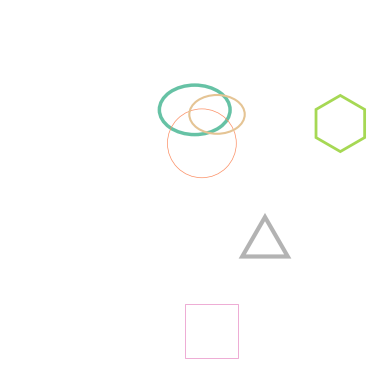[{"shape": "oval", "thickness": 2.5, "radius": 0.46, "center": [0.506, 0.715]}, {"shape": "circle", "thickness": 0.5, "radius": 0.45, "center": [0.524, 0.628]}, {"shape": "square", "thickness": 0.5, "radius": 0.35, "center": [0.55, 0.14]}, {"shape": "hexagon", "thickness": 2, "radius": 0.36, "center": [0.884, 0.679]}, {"shape": "oval", "thickness": 1.5, "radius": 0.36, "center": [0.564, 0.703]}, {"shape": "triangle", "thickness": 3, "radius": 0.34, "center": [0.688, 0.368]}]